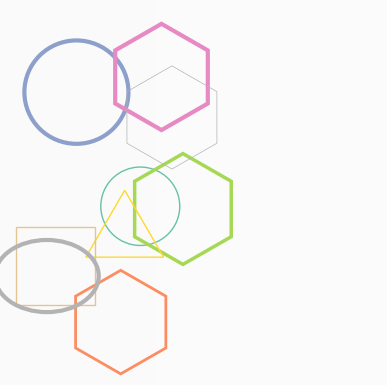[{"shape": "circle", "thickness": 1, "radius": 0.51, "center": [0.362, 0.464]}, {"shape": "hexagon", "thickness": 2, "radius": 0.67, "center": [0.312, 0.163]}, {"shape": "circle", "thickness": 3, "radius": 0.67, "center": [0.197, 0.761]}, {"shape": "hexagon", "thickness": 3, "radius": 0.69, "center": [0.417, 0.8]}, {"shape": "hexagon", "thickness": 2.5, "radius": 0.72, "center": [0.472, 0.457]}, {"shape": "triangle", "thickness": 1, "radius": 0.58, "center": [0.322, 0.39]}, {"shape": "square", "thickness": 1, "radius": 0.51, "center": [0.143, 0.309]}, {"shape": "oval", "thickness": 3, "radius": 0.67, "center": [0.121, 0.283]}, {"shape": "hexagon", "thickness": 0.5, "radius": 0.67, "center": [0.444, 0.695]}]